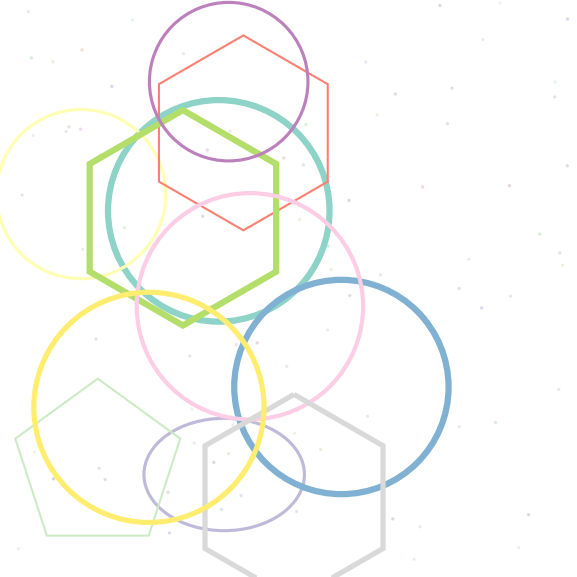[{"shape": "circle", "thickness": 3, "radius": 0.96, "center": [0.379, 0.634]}, {"shape": "circle", "thickness": 1.5, "radius": 0.73, "center": [0.14, 0.663]}, {"shape": "oval", "thickness": 1.5, "radius": 0.69, "center": [0.388, 0.177]}, {"shape": "hexagon", "thickness": 1, "radius": 0.84, "center": [0.421, 0.769]}, {"shape": "circle", "thickness": 3, "radius": 0.93, "center": [0.591, 0.329]}, {"shape": "hexagon", "thickness": 3, "radius": 0.93, "center": [0.317, 0.622]}, {"shape": "circle", "thickness": 2, "radius": 0.98, "center": [0.433, 0.469]}, {"shape": "hexagon", "thickness": 2.5, "radius": 0.89, "center": [0.509, 0.138]}, {"shape": "circle", "thickness": 1.5, "radius": 0.69, "center": [0.396, 0.858]}, {"shape": "pentagon", "thickness": 1, "radius": 0.75, "center": [0.169, 0.193]}, {"shape": "circle", "thickness": 2.5, "radius": 1.0, "center": [0.258, 0.294]}]